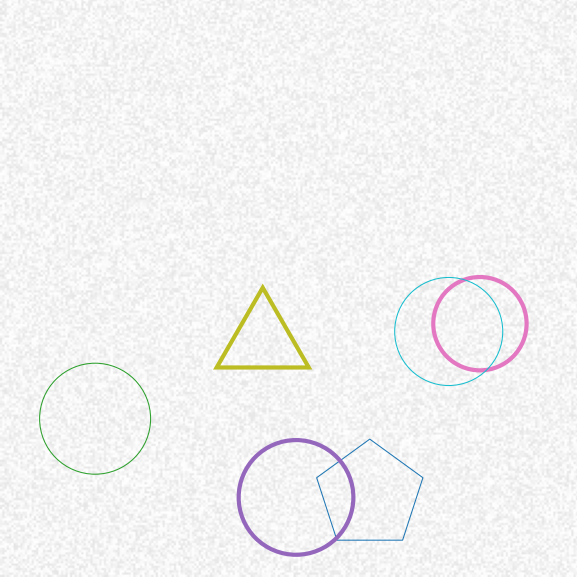[{"shape": "pentagon", "thickness": 0.5, "radius": 0.48, "center": [0.64, 0.142]}, {"shape": "circle", "thickness": 0.5, "radius": 0.48, "center": [0.165, 0.274]}, {"shape": "circle", "thickness": 2, "radius": 0.5, "center": [0.513, 0.138]}, {"shape": "circle", "thickness": 2, "radius": 0.4, "center": [0.831, 0.439]}, {"shape": "triangle", "thickness": 2, "radius": 0.46, "center": [0.455, 0.409]}, {"shape": "circle", "thickness": 0.5, "radius": 0.47, "center": [0.777, 0.425]}]